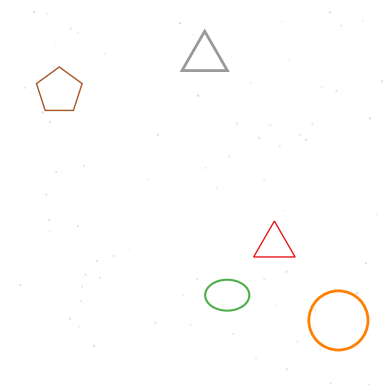[{"shape": "triangle", "thickness": 1, "radius": 0.31, "center": [0.713, 0.364]}, {"shape": "oval", "thickness": 1.5, "radius": 0.29, "center": [0.59, 0.233]}, {"shape": "circle", "thickness": 2, "radius": 0.38, "center": [0.879, 0.168]}, {"shape": "pentagon", "thickness": 1, "radius": 0.31, "center": [0.154, 0.764]}, {"shape": "triangle", "thickness": 2, "radius": 0.34, "center": [0.532, 0.851]}]